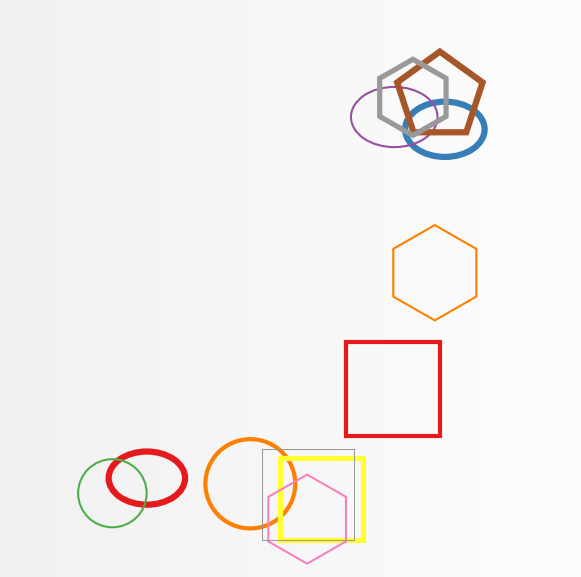[{"shape": "oval", "thickness": 3, "radius": 0.33, "center": [0.253, 0.171]}, {"shape": "square", "thickness": 2, "radius": 0.41, "center": [0.676, 0.326]}, {"shape": "oval", "thickness": 3, "radius": 0.34, "center": [0.765, 0.775]}, {"shape": "circle", "thickness": 1, "radius": 0.29, "center": [0.193, 0.145]}, {"shape": "oval", "thickness": 1, "radius": 0.37, "center": [0.678, 0.796]}, {"shape": "hexagon", "thickness": 1, "radius": 0.41, "center": [0.748, 0.527]}, {"shape": "circle", "thickness": 2, "radius": 0.39, "center": [0.431, 0.161]}, {"shape": "square", "thickness": 2.5, "radius": 0.35, "center": [0.553, 0.135]}, {"shape": "pentagon", "thickness": 3, "radius": 0.39, "center": [0.757, 0.833]}, {"shape": "hexagon", "thickness": 1, "radius": 0.39, "center": [0.528, 0.1]}, {"shape": "square", "thickness": 0.5, "radius": 0.4, "center": [0.53, 0.143]}, {"shape": "hexagon", "thickness": 2.5, "radius": 0.33, "center": [0.71, 0.831]}]